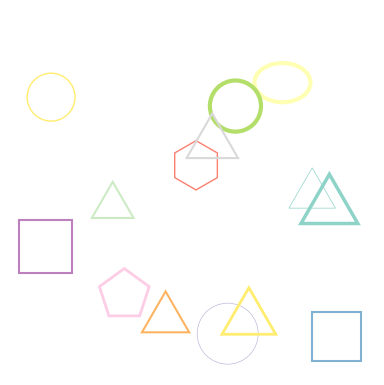[{"shape": "triangle", "thickness": 2.5, "radius": 0.43, "center": [0.856, 0.462]}, {"shape": "triangle", "thickness": 0.5, "radius": 0.35, "center": [0.811, 0.494]}, {"shape": "oval", "thickness": 3, "radius": 0.36, "center": [0.734, 0.785]}, {"shape": "circle", "thickness": 0.5, "radius": 0.4, "center": [0.591, 0.133]}, {"shape": "hexagon", "thickness": 1, "radius": 0.32, "center": [0.509, 0.571]}, {"shape": "square", "thickness": 1.5, "radius": 0.32, "center": [0.874, 0.126]}, {"shape": "triangle", "thickness": 1.5, "radius": 0.35, "center": [0.43, 0.172]}, {"shape": "circle", "thickness": 3, "radius": 0.33, "center": [0.612, 0.725]}, {"shape": "pentagon", "thickness": 2, "radius": 0.34, "center": [0.323, 0.235]}, {"shape": "triangle", "thickness": 1.5, "radius": 0.39, "center": [0.551, 0.628]}, {"shape": "square", "thickness": 1.5, "radius": 0.35, "center": [0.118, 0.36]}, {"shape": "triangle", "thickness": 1.5, "radius": 0.31, "center": [0.293, 0.465]}, {"shape": "triangle", "thickness": 2, "radius": 0.4, "center": [0.646, 0.172]}, {"shape": "circle", "thickness": 1, "radius": 0.31, "center": [0.133, 0.748]}]